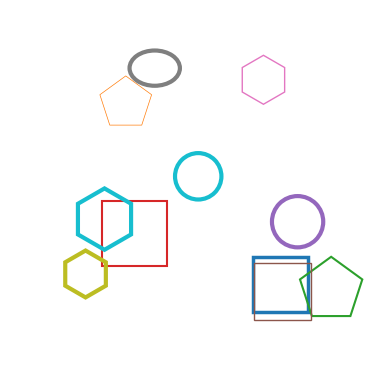[{"shape": "square", "thickness": 2.5, "radius": 0.36, "center": [0.728, 0.262]}, {"shape": "pentagon", "thickness": 0.5, "radius": 0.35, "center": [0.327, 0.732]}, {"shape": "pentagon", "thickness": 1.5, "radius": 0.43, "center": [0.86, 0.248]}, {"shape": "square", "thickness": 1.5, "radius": 0.42, "center": [0.35, 0.394]}, {"shape": "circle", "thickness": 3, "radius": 0.33, "center": [0.773, 0.424]}, {"shape": "square", "thickness": 1, "radius": 0.37, "center": [0.734, 0.244]}, {"shape": "hexagon", "thickness": 1, "radius": 0.32, "center": [0.684, 0.793]}, {"shape": "oval", "thickness": 3, "radius": 0.33, "center": [0.402, 0.823]}, {"shape": "hexagon", "thickness": 3, "radius": 0.3, "center": [0.222, 0.288]}, {"shape": "circle", "thickness": 3, "radius": 0.3, "center": [0.515, 0.542]}, {"shape": "hexagon", "thickness": 3, "radius": 0.4, "center": [0.271, 0.431]}]